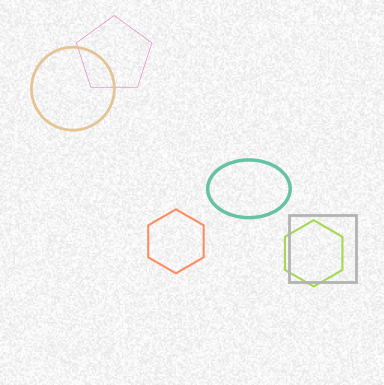[{"shape": "oval", "thickness": 2.5, "radius": 0.54, "center": [0.647, 0.51]}, {"shape": "hexagon", "thickness": 1.5, "radius": 0.42, "center": [0.457, 0.373]}, {"shape": "pentagon", "thickness": 0.5, "radius": 0.52, "center": [0.296, 0.857]}, {"shape": "hexagon", "thickness": 1.5, "radius": 0.43, "center": [0.815, 0.342]}, {"shape": "circle", "thickness": 2, "radius": 0.54, "center": [0.189, 0.77]}, {"shape": "square", "thickness": 2, "radius": 0.43, "center": [0.838, 0.355]}]